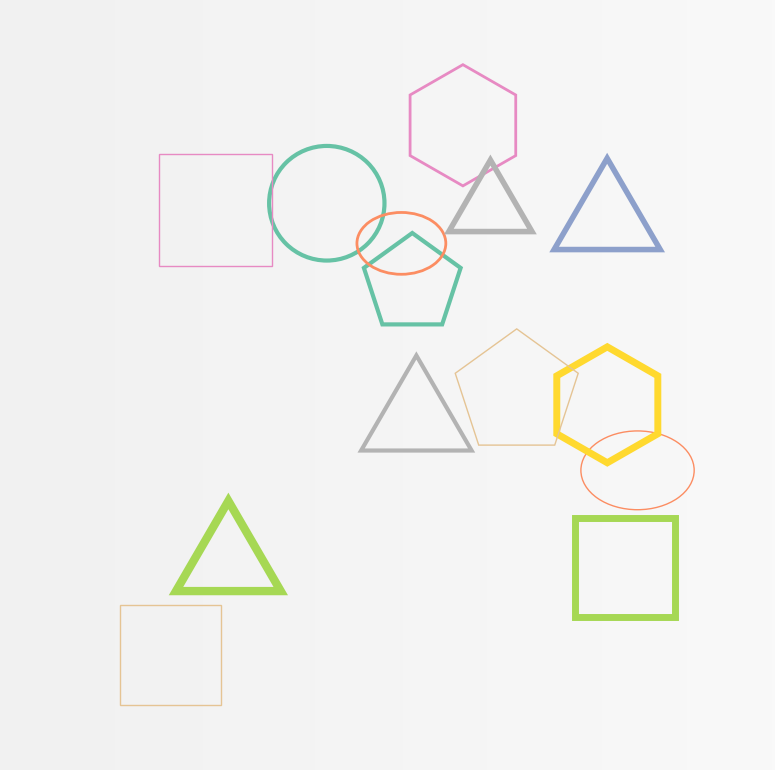[{"shape": "pentagon", "thickness": 1.5, "radius": 0.33, "center": [0.532, 0.632]}, {"shape": "circle", "thickness": 1.5, "radius": 0.37, "center": [0.422, 0.736]}, {"shape": "oval", "thickness": 0.5, "radius": 0.37, "center": [0.823, 0.389]}, {"shape": "oval", "thickness": 1, "radius": 0.29, "center": [0.518, 0.684]}, {"shape": "triangle", "thickness": 2, "radius": 0.4, "center": [0.783, 0.715]}, {"shape": "hexagon", "thickness": 1, "radius": 0.39, "center": [0.597, 0.837]}, {"shape": "square", "thickness": 0.5, "radius": 0.36, "center": [0.278, 0.728]}, {"shape": "triangle", "thickness": 3, "radius": 0.39, "center": [0.295, 0.271]}, {"shape": "square", "thickness": 2.5, "radius": 0.32, "center": [0.806, 0.263]}, {"shape": "hexagon", "thickness": 2.5, "radius": 0.38, "center": [0.784, 0.474]}, {"shape": "pentagon", "thickness": 0.5, "radius": 0.42, "center": [0.667, 0.489]}, {"shape": "square", "thickness": 0.5, "radius": 0.33, "center": [0.22, 0.15]}, {"shape": "triangle", "thickness": 1.5, "radius": 0.41, "center": [0.537, 0.456]}, {"shape": "triangle", "thickness": 2, "radius": 0.31, "center": [0.633, 0.73]}]